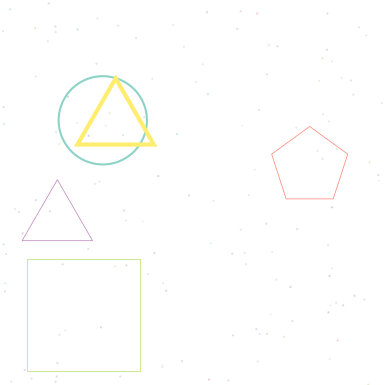[{"shape": "circle", "thickness": 1.5, "radius": 0.57, "center": [0.267, 0.687]}, {"shape": "pentagon", "thickness": 0.5, "radius": 0.52, "center": [0.804, 0.567]}, {"shape": "square", "thickness": 0.5, "radius": 0.73, "center": [0.217, 0.182]}, {"shape": "triangle", "thickness": 0.5, "radius": 0.53, "center": [0.149, 0.428]}, {"shape": "triangle", "thickness": 3, "radius": 0.57, "center": [0.3, 0.682]}]